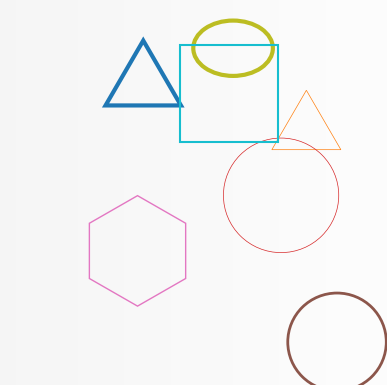[{"shape": "triangle", "thickness": 3, "radius": 0.56, "center": [0.37, 0.782]}, {"shape": "triangle", "thickness": 0.5, "radius": 0.51, "center": [0.791, 0.663]}, {"shape": "circle", "thickness": 0.5, "radius": 0.74, "center": [0.725, 0.493]}, {"shape": "circle", "thickness": 2, "radius": 0.64, "center": [0.87, 0.112]}, {"shape": "hexagon", "thickness": 1, "radius": 0.72, "center": [0.355, 0.348]}, {"shape": "oval", "thickness": 3, "radius": 0.51, "center": [0.601, 0.875]}, {"shape": "square", "thickness": 1.5, "radius": 0.63, "center": [0.591, 0.758]}]